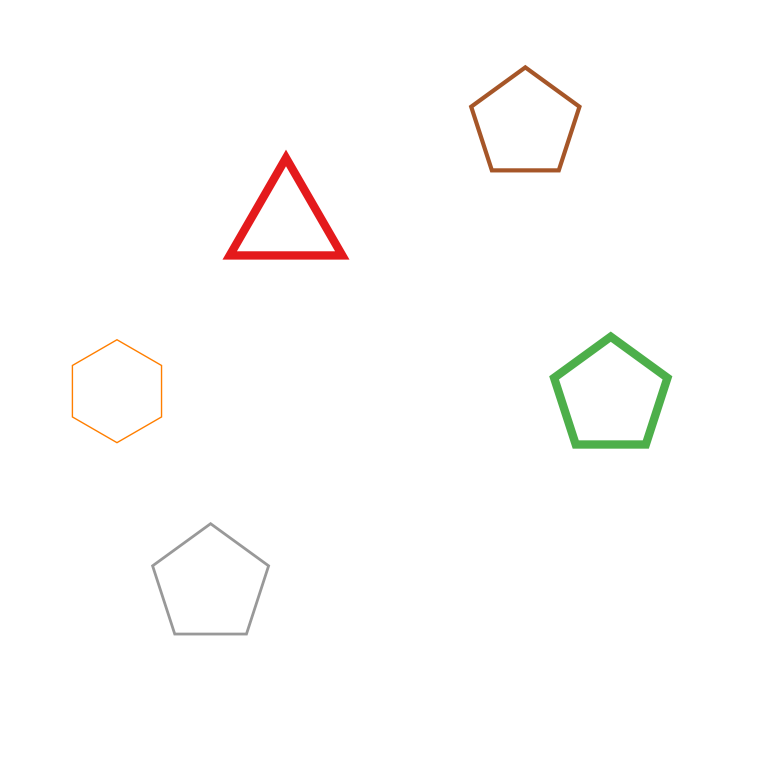[{"shape": "triangle", "thickness": 3, "radius": 0.42, "center": [0.371, 0.71]}, {"shape": "pentagon", "thickness": 3, "radius": 0.39, "center": [0.793, 0.485]}, {"shape": "hexagon", "thickness": 0.5, "radius": 0.33, "center": [0.152, 0.492]}, {"shape": "pentagon", "thickness": 1.5, "radius": 0.37, "center": [0.682, 0.839]}, {"shape": "pentagon", "thickness": 1, "radius": 0.4, "center": [0.274, 0.241]}]